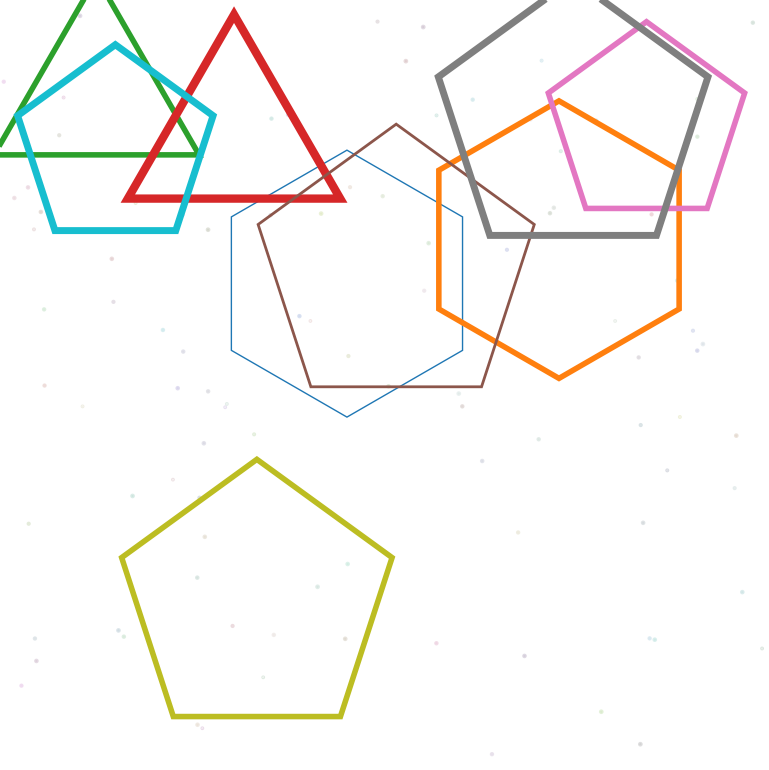[{"shape": "hexagon", "thickness": 0.5, "radius": 0.87, "center": [0.451, 0.632]}, {"shape": "hexagon", "thickness": 2, "radius": 0.9, "center": [0.726, 0.689]}, {"shape": "triangle", "thickness": 2, "radius": 0.77, "center": [0.125, 0.876]}, {"shape": "triangle", "thickness": 3, "radius": 0.8, "center": [0.304, 0.822]}, {"shape": "pentagon", "thickness": 1, "radius": 0.94, "center": [0.515, 0.65]}, {"shape": "pentagon", "thickness": 2, "radius": 0.67, "center": [0.84, 0.838]}, {"shape": "pentagon", "thickness": 2.5, "radius": 0.92, "center": [0.744, 0.843]}, {"shape": "pentagon", "thickness": 2, "radius": 0.92, "center": [0.334, 0.219]}, {"shape": "pentagon", "thickness": 2.5, "radius": 0.67, "center": [0.15, 0.808]}]